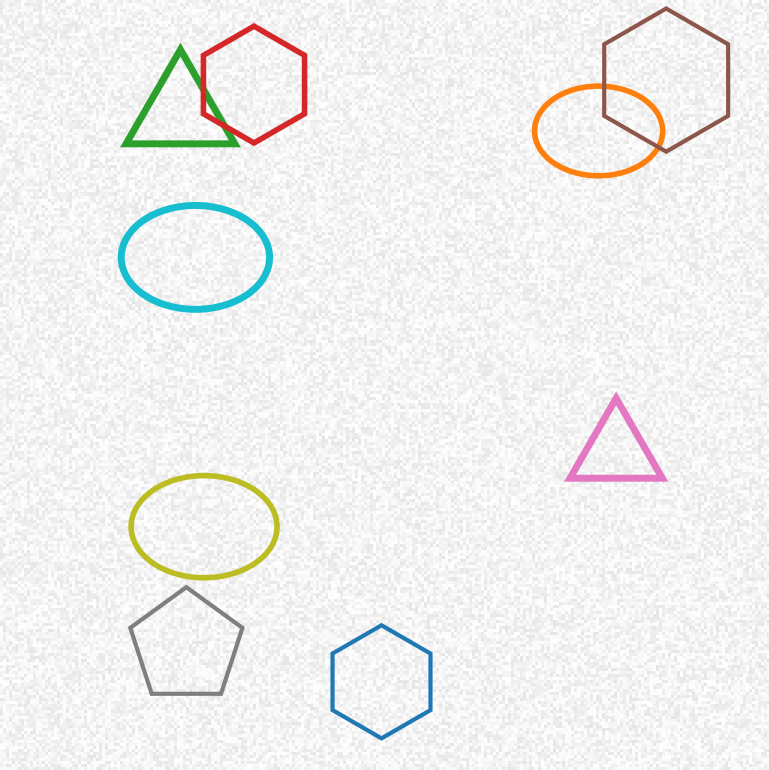[{"shape": "hexagon", "thickness": 1.5, "radius": 0.37, "center": [0.495, 0.115]}, {"shape": "oval", "thickness": 2, "radius": 0.42, "center": [0.777, 0.83]}, {"shape": "triangle", "thickness": 2.5, "radius": 0.41, "center": [0.234, 0.854]}, {"shape": "hexagon", "thickness": 2, "radius": 0.38, "center": [0.33, 0.89]}, {"shape": "hexagon", "thickness": 1.5, "radius": 0.46, "center": [0.865, 0.896]}, {"shape": "triangle", "thickness": 2.5, "radius": 0.35, "center": [0.8, 0.414]}, {"shape": "pentagon", "thickness": 1.5, "radius": 0.38, "center": [0.242, 0.161]}, {"shape": "oval", "thickness": 2, "radius": 0.47, "center": [0.265, 0.316]}, {"shape": "oval", "thickness": 2.5, "radius": 0.48, "center": [0.254, 0.666]}]